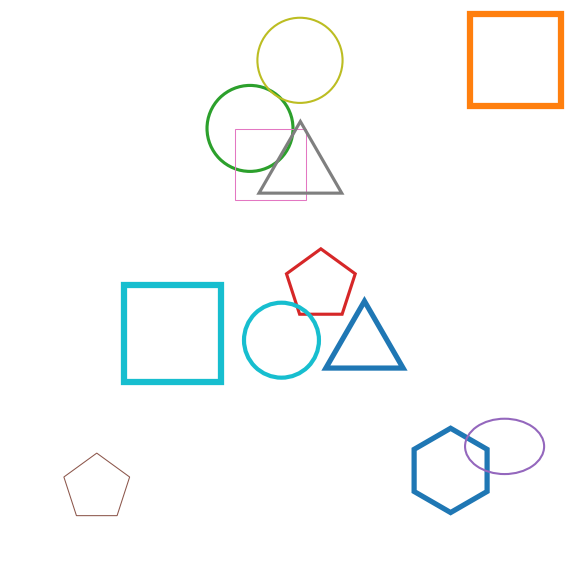[{"shape": "triangle", "thickness": 2.5, "radius": 0.39, "center": [0.631, 0.4]}, {"shape": "hexagon", "thickness": 2.5, "radius": 0.36, "center": [0.78, 0.185]}, {"shape": "square", "thickness": 3, "radius": 0.4, "center": [0.893, 0.895]}, {"shape": "circle", "thickness": 1.5, "radius": 0.37, "center": [0.433, 0.777]}, {"shape": "pentagon", "thickness": 1.5, "radius": 0.31, "center": [0.556, 0.506]}, {"shape": "oval", "thickness": 1, "radius": 0.34, "center": [0.874, 0.226]}, {"shape": "pentagon", "thickness": 0.5, "radius": 0.3, "center": [0.168, 0.155]}, {"shape": "square", "thickness": 0.5, "radius": 0.31, "center": [0.468, 0.714]}, {"shape": "triangle", "thickness": 1.5, "radius": 0.41, "center": [0.52, 0.706]}, {"shape": "circle", "thickness": 1, "radius": 0.37, "center": [0.519, 0.895]}, {"shape": "circle", "thickness": 2, "radius": 0.32, "center": [0.487, 0.41]}, {"shape": "square", "thickness": 3, "radius": 0.42, "center": [0.298, 0.422]}]